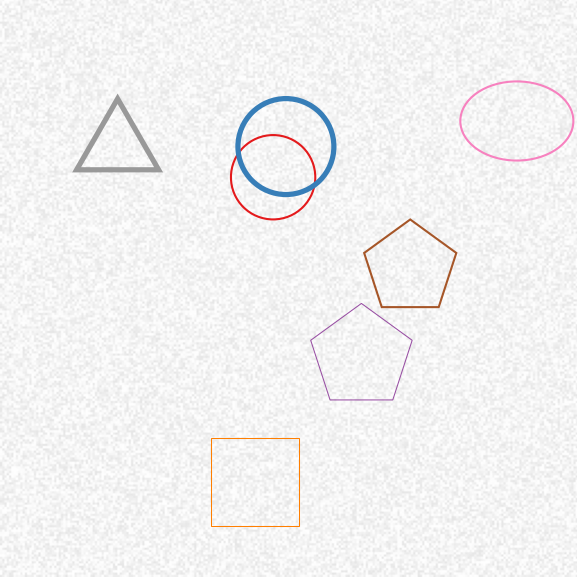[{"shape": "circle", "thickness": 1, "radius": 0.37, "center": [0.473, 0.692]}, {"shape": "circle", "thickness": 2.5, "radius": 0.42, "center": [0.495, 0.745]}, {"shape": "pentagon", "thickness": 0.5, "radius": 0.46, "center": [0.626, 0.381]}, {"shape": "square", "thickness": 0.5, "radius": 0.38, "center": [0.442, 0.164]}, {"shape": "pentagon", "thickness": 1, "radius": 0.42, "center": [0.71, 0.535]}, {"shape": "oval", "thickness": 1, "radius": 0.49, "center": [0.895, 0.79]}, {"shape": "triangle", "thickness": 2.5, "radius": 0.41, "center": [0.204, 0.746]}]